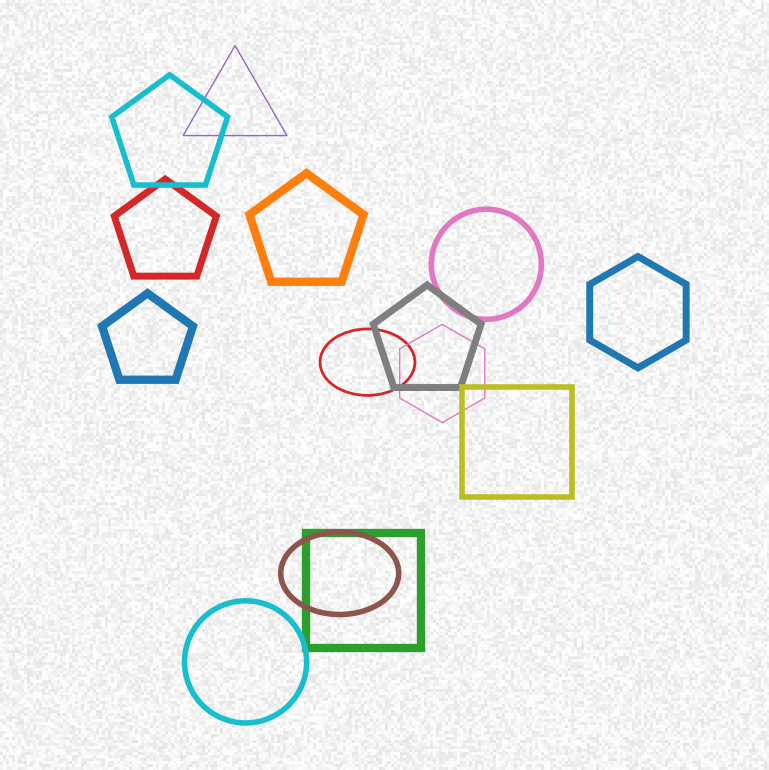[{"shape": "hexagon", "thickness": 2.5, "radius": 0.36, "center": [0.828, 0.595]}, {"shape": "pentagon", "thickness": 3, "radius": 0.31, "center": [0.192, 0.557]}, {"shape": "pentagon", "thickness": 3, "radius": 0.39, "center": [0.398, 0.697]}, {"shape": "square", "thickness": 3, "radius": 0.37, "center": [0.472, 0.233]}, {"shape": "pentagon", "thickness": 2.5, "radius": 0.35, "center": [0.215, 0.698]}, {"shape": "oval", "thickness": 1, "radius": 0.31, "center": [0.477, 0.53]}, {"shape": "triangle", "thickness": 0.5, "radius": 0.39, "center": [0.305, 0.863]}, {"shape": "oval", "thickness": 2, "radius": 0.38, "center": [0.441, 0.256]}, {"shape": "hexagon", "thickness": 0.5, "radius": 0.32, "center": [0.574, 0.515]}, {"shape": "circle", "thickness": 2, "radius": 0.36, "center": [0.632, 0.657]}, {"shape": "pentagon", "thickness": 2.5, "radius": 0.37, "center": [0.555, 0.556]}, {"shape": "square", "thickness": 2, "radius": 0.36, "center": [0.672, 0.426]}, {"shape": "pentagon", "thickness": 2, "radius": 0.4, "center": [0.22, 0.824]}, {"shape": "circle", "thickness": 2, "radius": 0.4, "center": [0.319, 0.14]}]